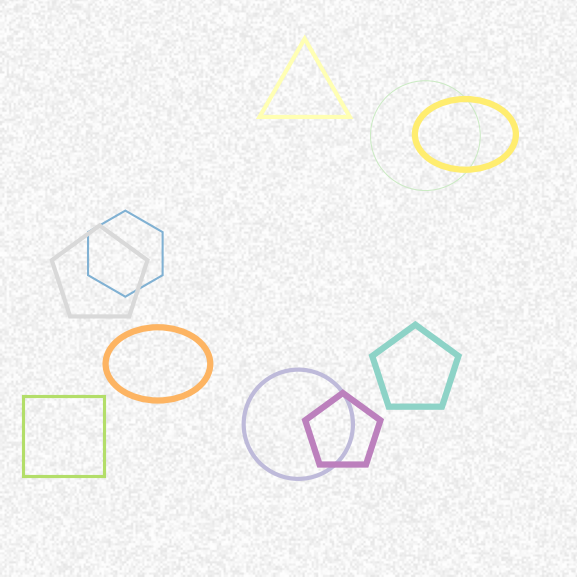[{"shape": "pentagon", "thickness": 3, "radius": 0.39, "center": [0.719, 0.358]}, {"shape": "triangle", "thickness": 2, "radius": 0.45, "center": [0.528, 0.842]}, {"shape": "circle", "thickness": 2, "radius": 0.47, "center": [0.517, 0.264]}, {"shape": "hexagon", "thickness": 1, "radius": 0.37, "center": [0.217, 0.56]}, {"shape": "oval", "thickness": 3, "radius": 0.45, "center": [0.273, 0.369]}, {"shape": "square", "thickness": 1.5, "radius": 0.35, "center": [0.11, 0.244]}, {"shape": "pentagon", "thickness": 2, "radius": 0.44, "center": [0.173, 0.522]}, {"shape": "pentagon", "thickness": 3, "radius": 0.34, "center": [0.594, 0.25]}, {"shape": "circle", "thickness": 0.5, "radius": 0.48, "center": [0.737, 0.764]}, {"shape": "oval", "thickness": 3, "radius": 0.44, "center": [0.806, 0.766]}]